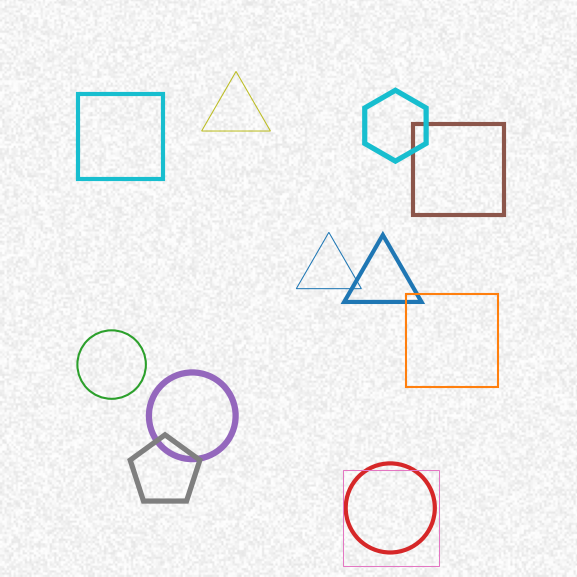[{"shape": "triangle", "thickness": 0.5, "radius": 0.33, "center": [0.569, 0.532]}, {"shape": "triangle", "thickness": 2, "radius": 0.39, "center": [0.663, 0.515]}, {"shape": "square", "thickness": 1, "radius": 0.4, "center": [0.782, 0.41]}, {"shape": "circle", "thickness": 1, "radius": 0.3, "center": [0.193, 0.368]}, {"shape": "circle", "thickness": 2, "radius": 0.39, "center": [0.676, 0.12]}, {"shape": "circle", "thickness": 3, "radius": 0.38, "center": [0.333, 0.279]}, {"shape": "square", "thickness": 2, "radius": 0.39, "center": [0.794, 0.706]}, {"shape": "square", "thickness": 0.5, "radius": 0.42, "center": [0.677, 0.102]}, {"shape": "pentagon", "thickness": 2.5, "radius": 0.32, "center": [0.286, 0.183]}, {"shape": "triangle", "thickness": 0.5, "radius": 0.34, "center": [0.409, 0.807]}, {"shape": "hexagon", "thickness": 2.5, "radius": 0.31, "center": [0.685, 0.781]}, {"shape": "square", "thickness": 2, "radius": 0.37, "center": [0.209, 0.763]}]